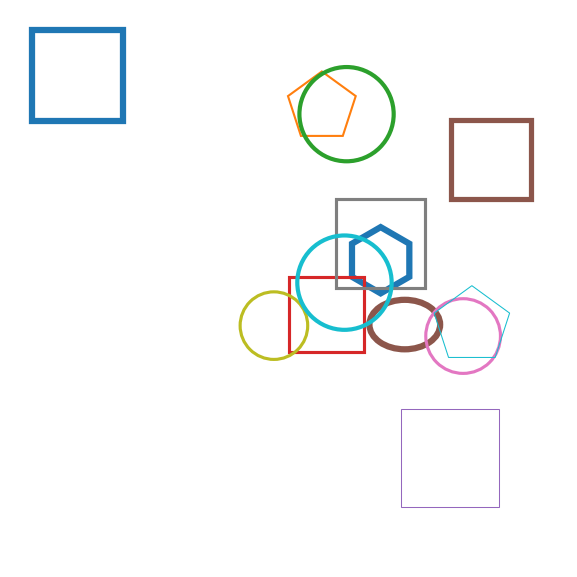[{"shape": "square", "thickness": 3, "radius": 0.4, "center": [0.134, 0.868]}, {"shape": "hexagon", "thickness": 3, "radius": 0.29, "center": [0.659, 0.549]}, {"shape": "pentagon", "thickness": 1, "radius": 0.31, "center": [0.557, 0.814]}, {"shape": "circle", "thickness": 2, "radius": 0.41, "center": [0.6, 0.801]}, {"shape": "square", "thickness": 1.5, "radius": 0.33, "center": [0.566, 0.455]}, {"shape": "square", "thickness": 0.5, "radius": 0.42, "center": [0.779, 0.206]}, {"shape": "oval", "thickness": 3, "radius": 0.31, "center": [0.701, 0.437]}, {"shape": "square", "thickness": 2.5, "radius": 0.34, "center": [0.85, 0.724]}, {"shape": "circle", "thickness": 1.5, "radius": 0.32, "center": [0.802, 0.417]}, {"shape": "square", "thickness": 1.5, "radius": 0.38, "center": [0.659, 0.578]}, {"shape": "circle", "thickness": 1.5, "radius": 0.29, "center": [0.474, 0.435]}, {"shape": "pentagon", "thickness": 0.5, "radius": 0.34, "center": [0.817, 0.436]}, {"shape": "circle", "thickness": 2, "radius": 0.41, "center": [0.596, 0.51]}]